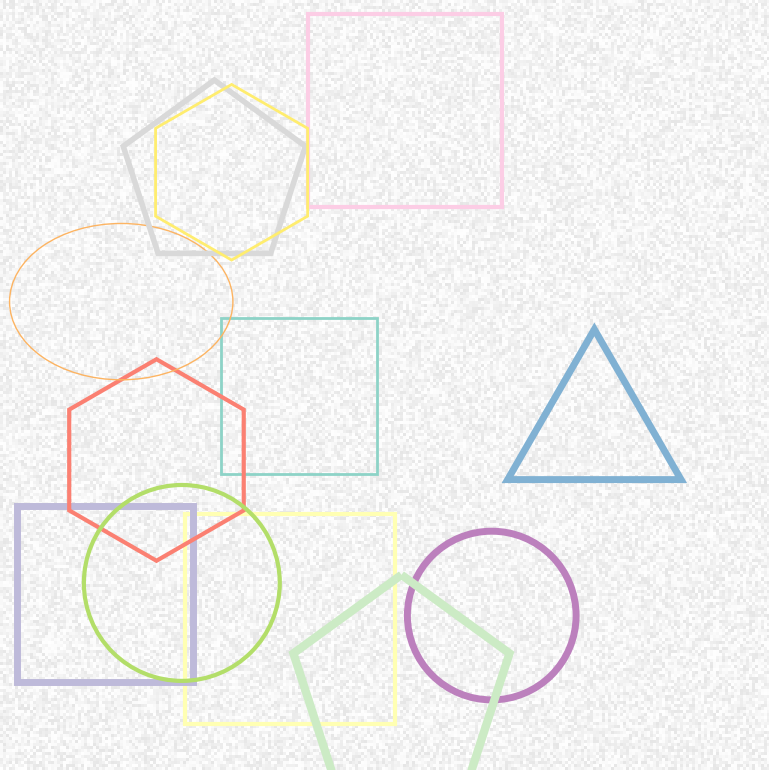[{"shape": "square", "thickness": 1, "radius": 0.51, "center": [0.388, 0.486]}, {"shape": "square", "thickness": 1.5, "radius": 0.68, "center": [0.377, 0.196]}, {"shape": "square", "thickness": 2.5, "radius": 0.57, "center": [0.137, 0.228]}, {"shape": "hexagon", "thickness": 1.5, "radius": 0.65, "center": [0.203, 0.403]}, {"shape": "triangle", "thickness": 2.5, "radius": 0.65, "center": [0.772, 0.442]}, {"shape": "oval", "thickness": 0.5, "radius": 0.73, "center": [0.157, 0.608]}, {"shape": "circle", "thickness": 1.5, "radius": 0.64, "center": [0.236, 0.243]}, {"shape": "square", "thickness": 1.5, "radius": 0.63, "center": [0.526, 0.857]}, {"shape": "pentagon", "thickness": 2, "radius": 0.62, "center": [0.278, 0.772]}, {"shape": "circle", "thickness": 2.5, "radius": 0.55, "center": [0.639, 0.201]}, {"shape": "pentagon", "thickness": 3, "radius": 0.74, "center": [0.521, 0.106]}, {"shape": "hexagon", "thickness": 1, "radius": 0.57, "center": [0.301, 0.776]}]